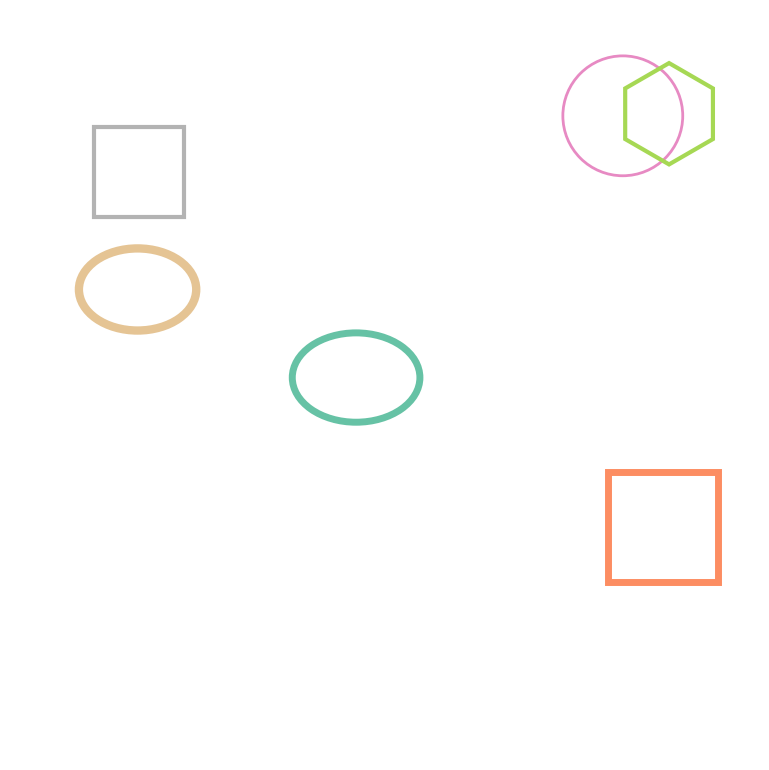[{"shape": "oval", "thickness": 2.5, "radius": 0.41, "center": [0.462, 0.51]}, {"shape": "square", "thickness": 2.5, "radius": 0.36, "center": [0.861, 0.316]}, {"shape": "circle", "thickness": 1, "radius": 0.39, "center": [0.809, 0.85]}, {"shape": "hexagon", "thickness": 1.5, "radius": 0.33, "center": [0.869, 0.852]}, {"shape": "oval", "thickness": 3, "radius": 0.38, "center": [0.179, 0.624]}, {"shape": "square", "thickness": 1.5, "radius": 0.29, "center": [0.181, 0.777]}]